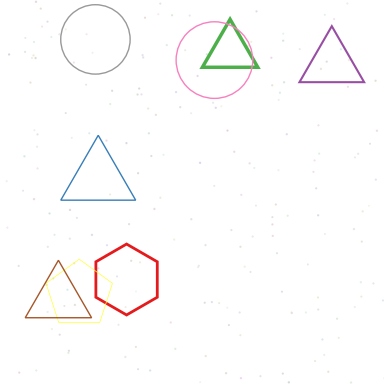[{"shape": "hexagon", "thickness": 2, "radius": 0.46, "center": [0.329, 0.274]}, {"shape": "triangle", "thickness": 1, "radius": 0.56, "center": [0.255, 0.536]}, {"shape": "triangle", "thickness": 2.5, "radius": 0.42, "center": [0.598, 0.867]}, {"shape": "triangle", "thickness": 1.5, "radius": 0.48, "center": [0.862, 0.835]}, {"shape": "pentagon", "thickness": 0.5, "radius": 0.45, "center": [0.206, 0.236]}, {"shape": "triangle", "thickness": 1, "radius": 0.5, "center": [0.152, 0.224]}, {"shape": "circle", "thickness": 1, "radius": 0.5, "center": [0.557, 0.844]}, {"shape": "circle", "thickness": 1, "radius": 0.45, "center": [0.248, 0.898]}]